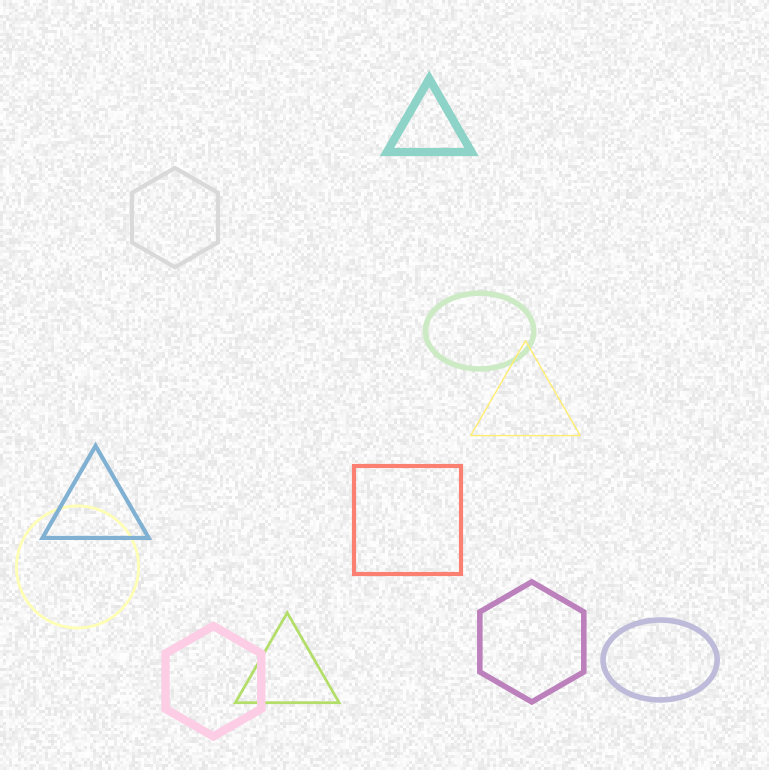[{"shape": "triangle", "thickness": 3, "radius": 0.32, "center": [0.557, 0.834]}, {"shape": "circle", "thickness": 1, "radius": 0.4, "center": [0.101, 0.264]}, {"shape": "oval", "thickness": 2, "radius": 0.37, "center": [0.857, 0.143]}, {"shape": "square", "thickness": 1.5, "radius": 0.35, "center": [0.529, 0.325]}, {"shape": "triangle", "thickness": 1.5, "radius": 0.4, "center": [0.124, 0.341]}, {"shape": "triangle", "thickness": 1, "radius": 0.39, "center": [0.373, 0.126]}, {"shape": "hexagon", "thickness": 3, "radius": 0.36, "center": [0.277, 0.115]}, {"shape": "hexagon", "thickness": 1.5, "radius": 0.32, "center": [0.227, 0.717]}, {"shape": "hexagon", "thickness": 2, "radius": 0.39, "center": [0.691, 0.166]}, {"shape": "oval", "thickness": 2, "radius": 0.35, "center": [0.623, 0.57]}, {"shape": "triangle", "thickness": 0.5, "radius": 0.41, "center": [0.682, 0.475]}]